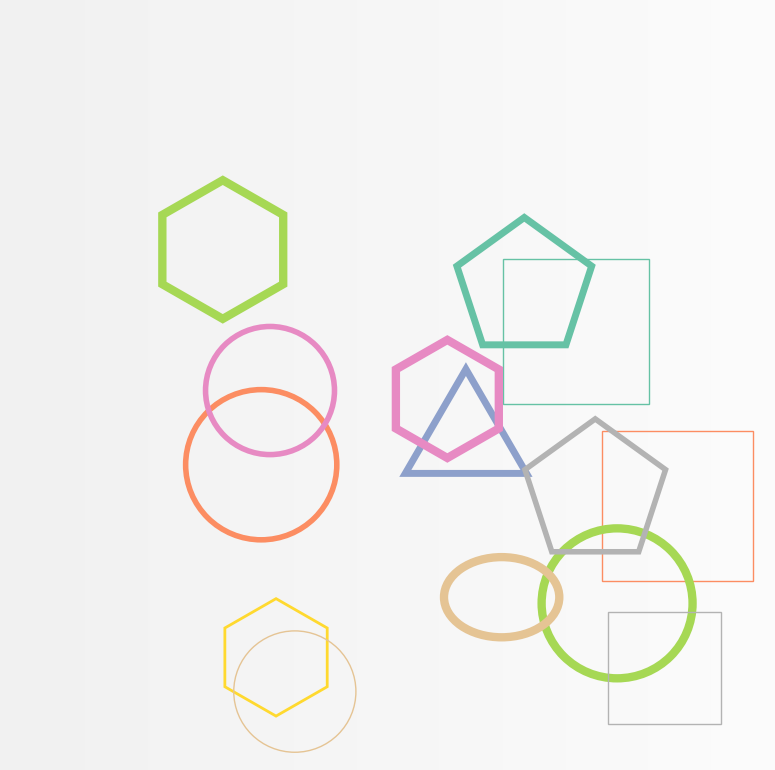[{"shape": "pentagon", "thickness": 2.5, "radius": 0.46, "center": [0.676, 0.626]}, {"shape": "square", "thickness": 0.5, "radius": 0.47, "center": [0.743, 0.569]}, {"shape": "circle", "thickness": 2, "radius": 0.49, "center": [0.337, 0.396]}, {"shape": "square", "thickness": 0.5, "radius": 0.49, "center": [0.874, 0.343]}, {"shape": "triangle", "thickness": 2.5, "radius": 0.45, "center": [0.601, 0.43]}, {"shape": "circle", "thickness": 2, "radius": 0.42, "center": [0.348, 0.493]}, {"shape": "hexagon", "thickness": 3, "radius": 0.38, "center": [0.577, 0.482]}, {"shape": "hexagon", "thickness": 3, "radius": 0.45, "center": [0.287, 0.676]}, {"shape": "circle", "thickness": 3, "radius": 0.49, "center": [0.796, 0.216]}, {"shape": "hexagon", "thickness": 1, "radius": 0.38, "center": [0.356, 0.146]}, {"shape": "oval", "thickness": 3, "radius": 0.37, "center": [0.647, 0.224]}, {"shape": "circle", "thickness": 0.5, "radius": 0.39, "center": [0.38, 0.102]}, {"shape": "pentagon", "thickness": 2, "radius": 0.48, "center": [0.768, 0.361]}, {"shape": "square", "thickness": 0.5, "radius": 0.36, "center": [0.858, 0.133]}]